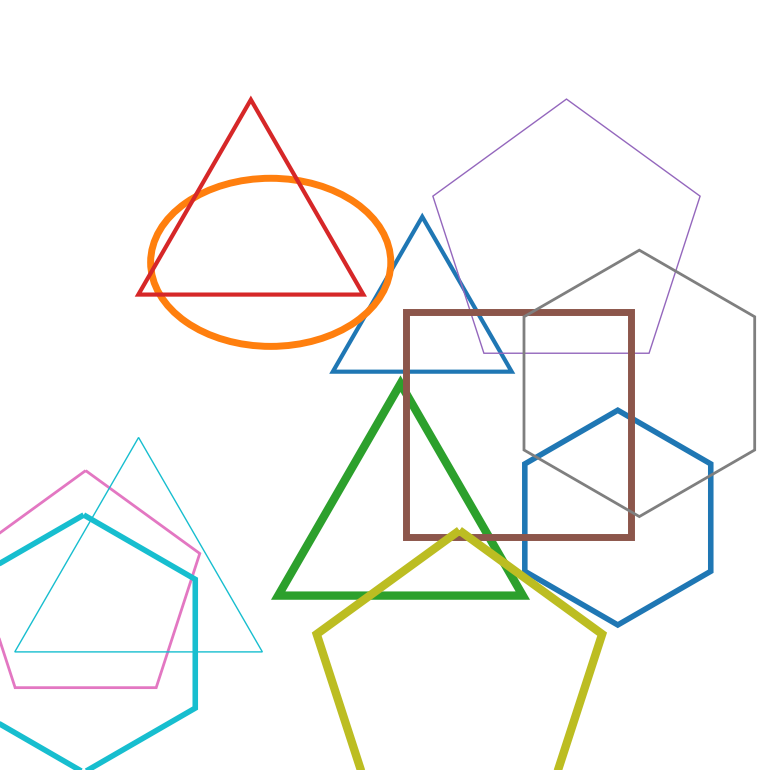[{"shape": "hexagon", "thickness": 2, "radius": 0.7, "center": [0.802, 0.328]}, {"shape": "triangle", "thickness": 1.5, "radius": 0.67, "center": [0.548, 0.584]}, {"shape": "oval", "thickness": 2.5, "radius": 0.78, "center": [0.352, 0.659]}, {"shape": "triangle", "thickness": 3, "radius": 0.92, "center": [0.52, 0.318]}, {"shape": "triangle", "thickness": 1.5, "radius": 0.84, "center": [0.326, 0.702]}, {"shape": "pentagon", "thickness": 0.5, "radius": 0.91, "center": [0.736, 0.689]}, {"shape": "square", "thickness": 2.5, "radius": 0.73, "center": [0.673, 0.449]}, {"shape": "pentagon", "thickness": 1, "radius": 0.78, "center": [0.111, 0.233]}, {"shape": "hexagon", "thickness": 1, "radius": 0.86, "center": [0.83, 0.502]}, {"shape": "pentagon", "thickness": 3, "radius": 0.97, "center": [0.597, 0.116]}, {"shape": "triangle", "thickness": 0.5, "radius": 0.93, "center": [0.18, 0.246]}, {"shape": "hexagon", "thickness": 2, "radius": 0.84, "center": [0.109, 0.164]}]